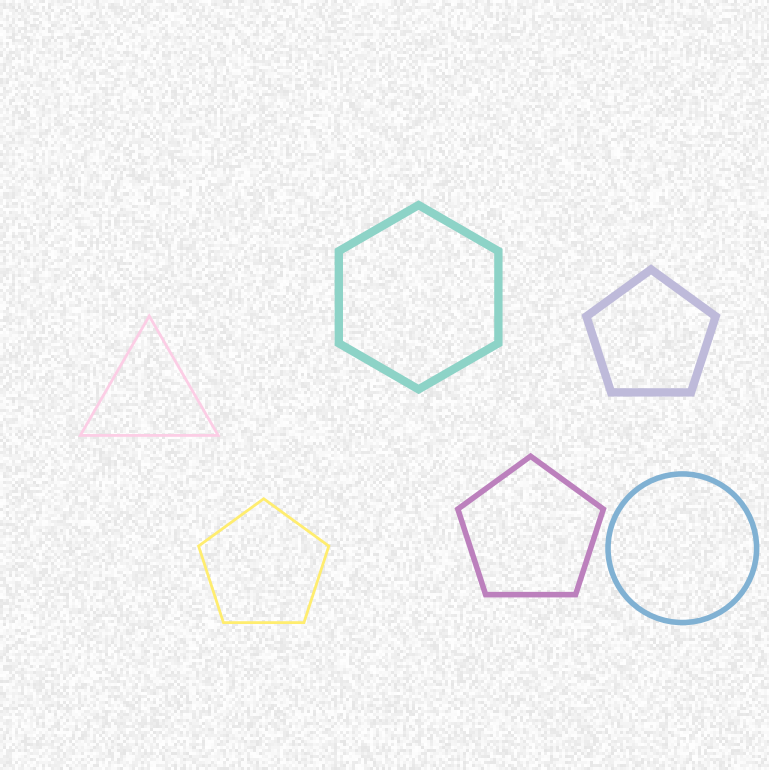[{"shape": "hexagon", "thickness": 3, "radius": 0.6, "center": [0.544, 0.614]}, {"shape": "pentagon", "thickness": 3, "radius": 0.44, "center": [0.846, 0.562]}, {"shape": "circle", "thickness": 2, "radius": 0.48, "center": [0.886, 0.288]}, {"shape": "triangle", "thickness": 1, "radius": 0.52, "center": [0.194, 0.486]}, {"shape": "pentagon", "thickness": 2, "radius": 0.5, "center": [0.689, 0.308]}, {"shape": "pentagon", "thickness": 1, "radius": 0.44, "center": [0.342, 0.263]}]